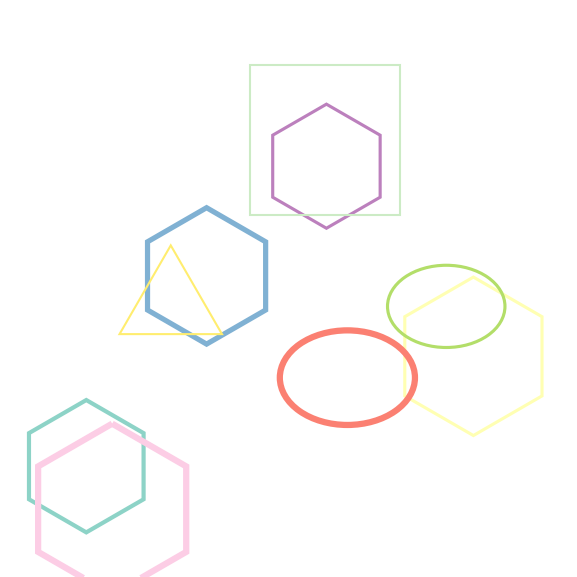[{"shape": "hexagon", "thickness": 2, "radius": 0.57, "center": [0.149, 0.192]}, {"shape": "hexagon", "thickness": 1.5, "radius": 0.69, "center": [0.82, 0.382]}, {"shape": "oval", "thickness": 3, "radius": 0.59, "center": [0.602, 0.345]}, {"shape": "hexagon", "thickness": 2.5, "radius": 0.59, "center": [0.358, 0.521]}, {"shape": "oval", "thickness": 1.5, "radius": 0.51, "center": [0.773, 0.469]}, {"shape": "hexagon", "thickness": 3, "radius": 0.74, "center": [0.194, 0.117]}, {"shape": "hexagon", "thickness": 1.5, "radius": 0.54, "center": [0.565, 0.711]}, {"shape": "square", "thickness": 1, "radius": 0.65, "center": [0.562, 0.757]}, {"shape": "triangle", "thickness": 1, "radius": 0.51, "center": [0.296, 0.472]}]